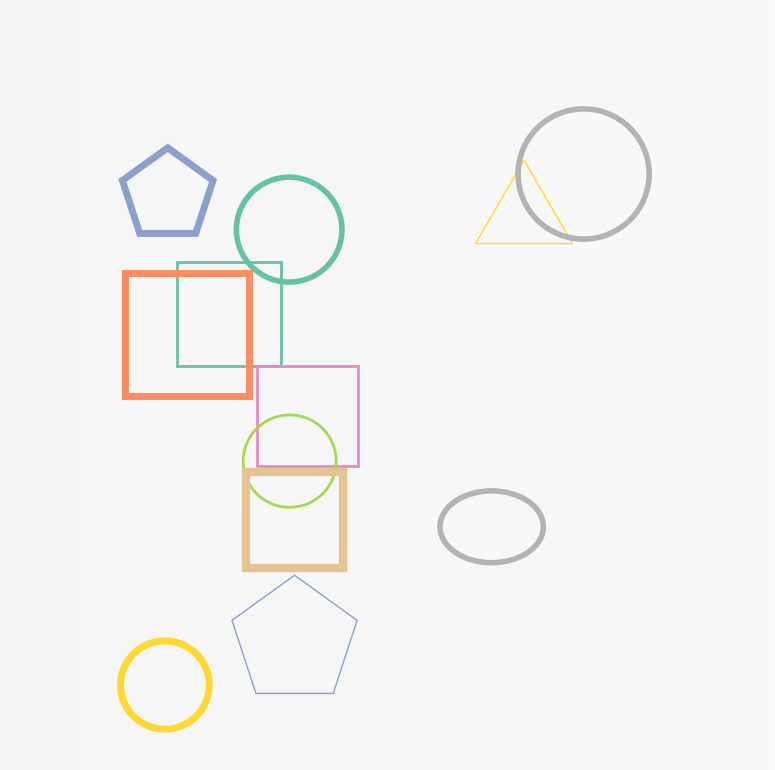[{"shape": "square", "thickness": 1, "radius": 0.34, "center": [0.296, 0.592]}, {"shape": "circle", "thickness": 2, "radius": 0.34, "center": [0.373, 0.702]}, {"shape": "square", "thickness": 2.5, "radius": 0.4, "center": [0.241, 0.566]}, {"shape": "pentagon", "thickness": 0.5, "radius": 0.42, "center": [0.38, 0.168]}, {"shape": "pentagon", "thickness": 2.5, "radius": 0.31, "center": [0.216, 0.747]}, {"shape": "square", "thickness": 1, "radius": 0.32, "center": [0.397, 0.459]}, {"shape": "circle", "thickness": 1, "radius": 0.3, "center": [0.374, 0.401]}, {"shape": "triangle", "thickness": 0.5, "radius": 0.36, "center": [0.676, 0.72]}, {"shape": "circle", "thickness": 2.5, "radius": 0.29, "center": [0.213, 0.11]}, {"shape": "square", "thickness": 3, "radius": 0.31, "center": [0.38, 0.325]}, {"shape": "circle", "thickness": 2, "radius": 0.42, "center": [0.753, 0.774]}, {"shape": "oval", "thickness": 2, "radius": 0.33, "center": [0.634, 0.316]}]